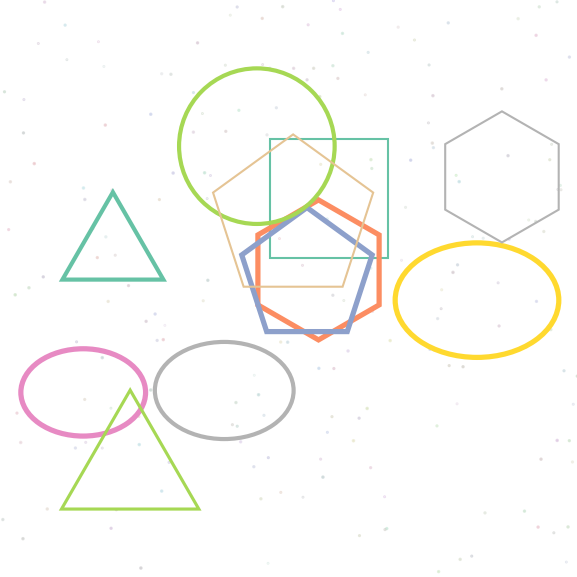[{"shape": "triangle", "thickness": 2, "radius": 0.5, "center": [0.195, 0.565]}, {"shape": "square", "thickness": 1, "radius": 0.51, "center": [0.569, 0.656]}, {"shape": "hexagon", "thickness": 2.5, "radius": 0.61, "center": [0.552, 0.532]}, {"shape": "pentagon", "thickness": 2.5, "radius": 0.59, "center": [0.532, 0.521]}, {"shape": "oval", "thickness": 2.5, "radius": 0.54, "center": [0.144, 0.32]}, {"shape": "circle", "thickness": 2, "radius": 0.67, "center": [0.445, 0.746]}, {"shape": "triangle", "thickness": 1.5, "radius": 0.69, "center": [0.225, 0.186]}, {"shape": "oval", "thickness": 2.5, "radius": 0.71, "center": [0.826, 0.479]}, {"shape": "pentagon", "thickness": 1, "radius": 0.73, "center": [0.508, 0.621]}, {"shape": "oval", "thickness": 2, "radius": 0.6, "center": [0.388, 0.323]}, {"shape": "hexagon", "thickness": 1, "radius": 0.57, "center": [0.869, 0.693]}]